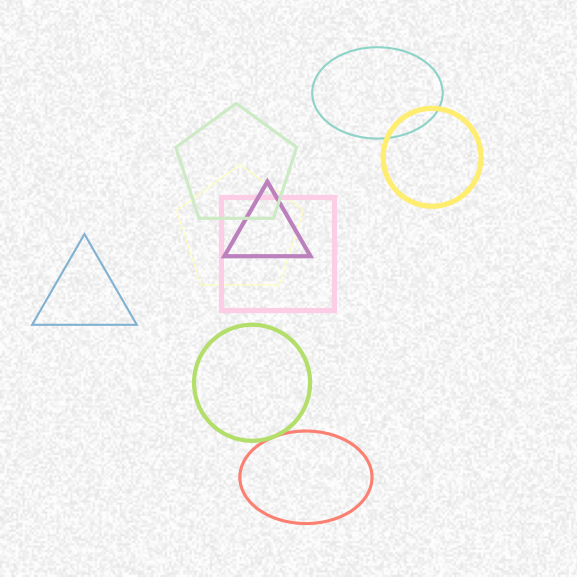[{"shape": "oval", "thickness": 1, "radius": 0.56, "center": [0.654, 0.838]}, {"shape": "pentagon", "thickness": 0.5, "radius": 0.58, "center": [0.416, 0.599]}, {"shape": "oval", "thickness": 1.5, "radius": 0.57, "center": [0.53, 0.173]}, {"shape": "triangle", "thickness": 1, "radius": 0.52, "center": [0.146, 0.489]}, {"shape": "circle", "thickness": 2, "radius": 0.5, "center": [0.437, 0.336]}, {"shape": "square", "thickness": 2.5, "radius": 0.49, "center": [0.48, 0.56]}, {"shape": "triangle", "thickness": 2, "radius": 0.43, "center": [0.463, 0.599]}, {"shape": "pentagon", "thickness": 1.5, "radius": 0.55, "center": [0.409, 0.71]}, {"shape": "circle", "thickness": 2.5, "radius": 0.42, "center": [0.748, 0.727]}]